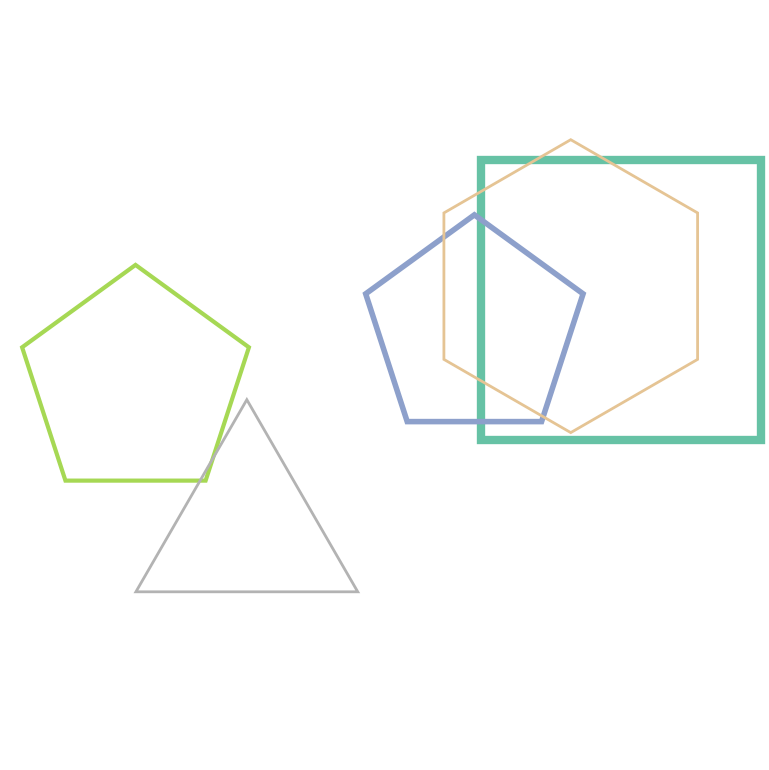[{"shape": "square", "thickness": 3, "radius": 0.91, "center": [0.806, 0.611]}, {"shape": "pentagon", "thickness": 2, "radius": 0.74, "center": [0.616, 0.573]}, {"shape": "pentagon", "thickness": 1.5, "radius": 0.77, "center": [0.176, 0.501]}, {"shape": "hexagon", "thickness": 1, "radius": 0.95, "center": [0.741, 0.628]}, {"shape": "triangle", "thickness": 1, "radius": 0.83, "center": [0.321, 0.315]}]